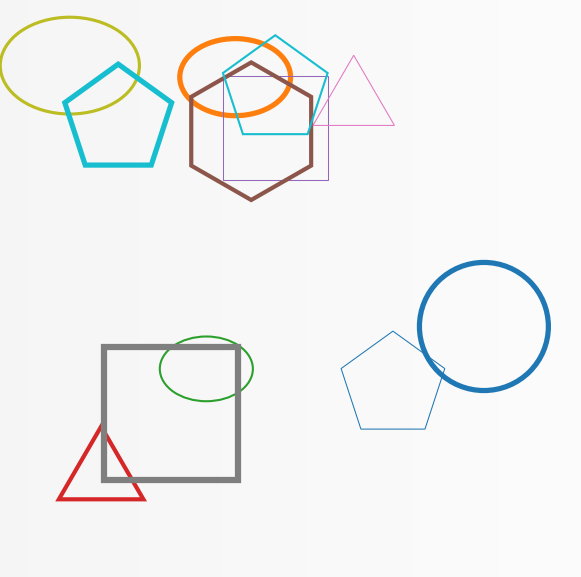[{"shape": "circle", "thickness": 2.5, "radius": 0.55, "center": [0.833, 0.434]}, {"shape": "pentagon", "thickness": 0.5, "radius": 0.47, "center": [0.676, 0.332]}, {"shape": "oval", "thickness": 2.5, "radius": 0.48, "center": [0.405, 0.866]}, {"shape": "oval", "thickness": 1, "radius": 0.4, "center": [0.355, 0.36]}, {"shape": "triangle", "thickness": 2, "radius": 0.42, "center": [0.174, 0.177]}, {"shape": "square", "thickness": 0.5, "radius": 0.45, "center": [0.474, 0.778]}, {"shape": "hexagon", "thickness": 2, "radius": 0.6, "center": [0.432, 0.772]}, {"shape": "triangle", "thickness": 0.5, "radius": 0.4, "center": [0.609, 0.822]}, {"shape": "square", "thickness": 3, "radius": 0.58, "center": [0.293, 0.284]}, {"shape": "oval", "thickness": 1.5, "radius": 0.6, "center": [0.12, 0.886]}, {"shape": "pentagon", "thickness": 2.5, "radius": 0.48, "center": [0.203, 0.791]}, {"shape": "pentagon", "thickness": 1, "radius": 0.47, "center": [0.474, 0.843]}]